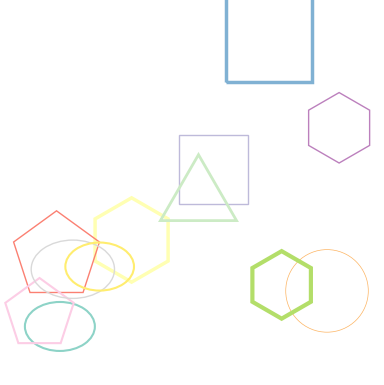[{"shape": "oval", "thickness": 1.5, "radius": 0.45, "center": [0.156, 0.152]}, {"shape": "hexagon", "thickness": 2.5, "radius": 0.55, "center": [0.342, 0.377]}, {"shape": "square", "thickness": 1, "radius": 0.45, "center": [0.555, 0.559]}, {"shape": "pentagon", "thickness": 1, "radius": 0.59, "center": [0.147, 0.335]}, {"shape": "square", "thickness": 2.5, "radius": 0.56, "center": [0.699, 0.898]}, {"shape": "circle", "thickness": 0.5, "radius": 0.54, "center": [0.849, 0.244]}, {"shape": "hexagon", "thickness": 3, "radius": 0.44, "center": [0.732, 0.26]}, {"shape": "pentagon", "thickness": 1.5, "radius": 0.47, "center": [0.103, 0.184]}, {"shape": "oval", "thickness": 1, "radius": 0.54, "center": [0.189, 0.301]}, {"shape": "hexagon", "thickness": 1, "radius": 0.46, "center": [0.881, 0.668]}, {"shape": "triangle", "thickness": 2, "radius": 0.57, "center": [0.516, 0.484]}, {"shape": "oval", "thickness": 1.5, "radius": 0.45, "center": [0.259, 0.308]}]